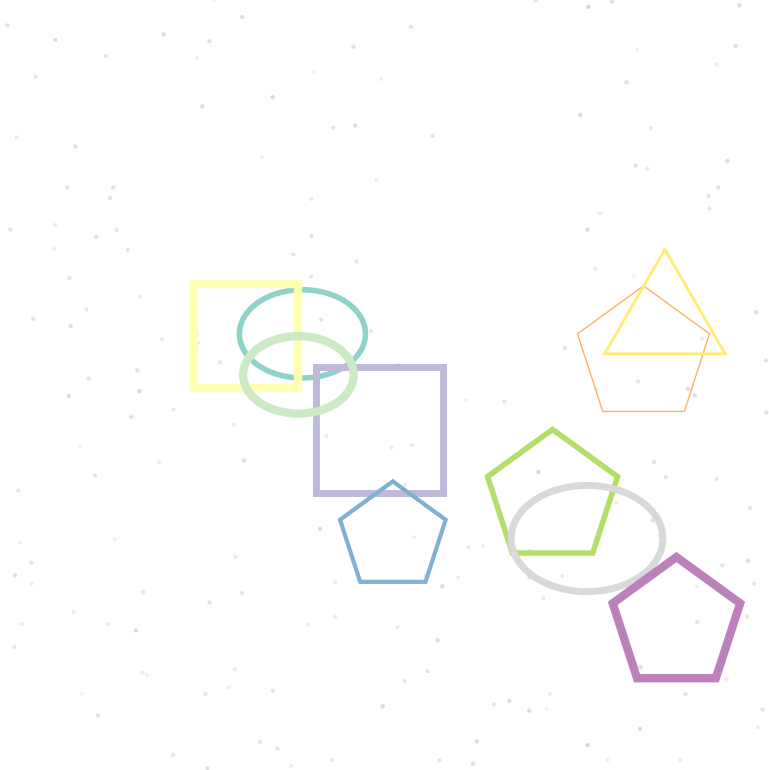[{"shape": "oval", "thickness": 2, "radius": 0.41, "center": [0.393, 0.566]}, {"shape": "square", "thickness": 3, "radius": 0.34, "center": [0.319, 0.564]}, {"shape": "square", "thickness": 2.5, "radius": 0.41, "center": [0.493, 0.442]}, {"shape": "pentagon", "thickness": 1.5, "radius": 0.36, "center": [0.51, 0.303]}, {"shape": "pentagon", "thickness": 0.5, "radius": 0.45, "center": [0.836, 0.539]}, {"shape": "pentagon", "thickness": 2, "radius": 0.44, "center": [0.718, 0.354]}, {"shape": "oval", "thickness": 2.5, "radius": 0.49, "center": [0.762, 0.301]}, {"shape": "pentagon", "thickness": 3, "radius": 0.44, "center": [0.878, 0.19]}, {"shape": "oval", "thickness": 3, "radius": 0.36, "center": [0.388, 0.513]}, {"shape": "triangle", "thickness": 1, "radius": 0.45, "center": [0.863, 0.586]}]